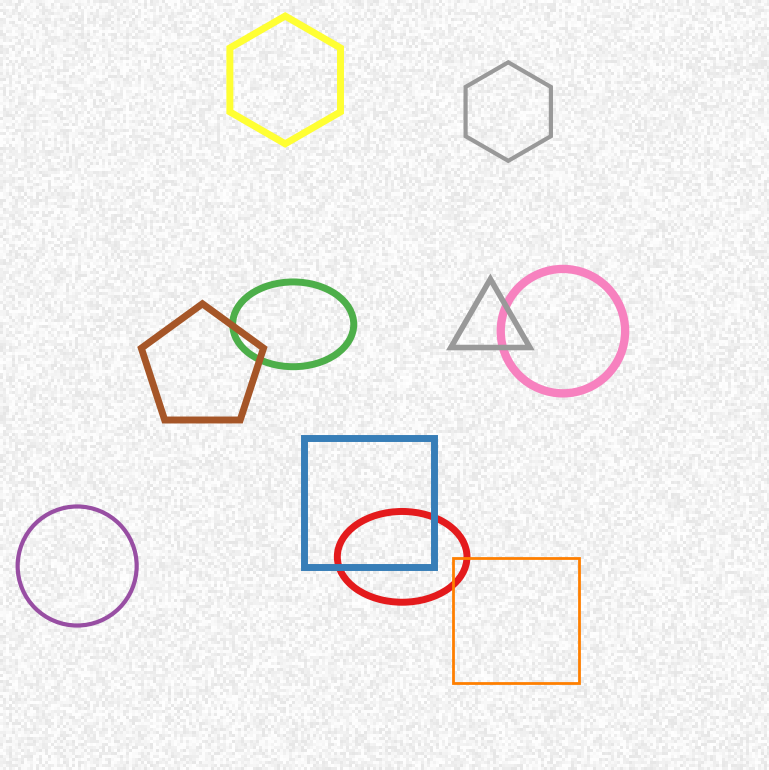[{"shape": "oval", "thickness": 2.5, "radius": 0.42, "center": [0.522, 0.277]}, {"shape": "square", "thickness": 2.5, "radius": 0.42, "center": [0.479, 0.347]}, {"shape": "oval", "thickness": 2.5, "radius": 0.39, "center": [0.381, 0.579]}, {"shape": "circle", "thickness": 1.5, "radius": 0.39, "center": [0.1, 0.265]}, {"shape": "square", "thickness": 1, "radius": 0.41, "center": [0.67, 0.194]}, {"shape": "hexagon", "thickness": 2.5, "radius": 0.41, "center": [0.37, 0.896]}, {"shape": "pentagon", "thickness": 2.5, "radius": 0.42, "center": [0.263, 0.522]}, {"shape": "circle", "thickness": 3, "radius": 0.4, "center": [0.731, 0.57]}, {"shape": "triangle", "thickness": 2, "radius": 0.3, "center": [0.637, 0.578]}, {"shape": "hexagon", "thickness": 1.5, "radius": 0.32, "center": [0.66, 0.855]}]